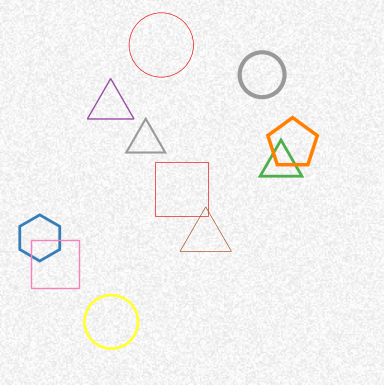[{"shape": "square", "thickness": 0.5, "radius": 0.35, "center": [0.471, 0.509]}, {"shape": "circle", "thickness": 0.5, "radius": 0.42, "center": [0.419, 0.883]}, {"shape": "hexagon", "thickness": 2, "radius": 0.3, "center": [0.103, 0.382]}, {"shape": "triangle", "thickness": 2, "radius": 0.31, "center": [0.73, 0.574]}, {"shape": "triangle", "thickness": 1, "radius": 0.35, "center": [0.288, 0.726]}, {"shape": "pentagon", "thickness": 2.5, "radius": 0.34, "center": [0.76, 0.627]}, {"shape": "circle", "thickness": 2, "radius": 0.35, "center": [0.289, 0.164]}, {"shape": "triangle", "thickness": 0.5, "radius": 0.39, "center": [0.534, 0.386]}, {"shape": "square", "thickness": 1, "radius": 0.31, "center": [0.143, 0.316]}, {"shape": "circle", "thickness": 3, "radius": 0.29, "center": [0.681, 0.806]}, {"shape": "triangle", "thickness": 1.5, "radius": 0.29, "center": [0.379, 0.633]}]